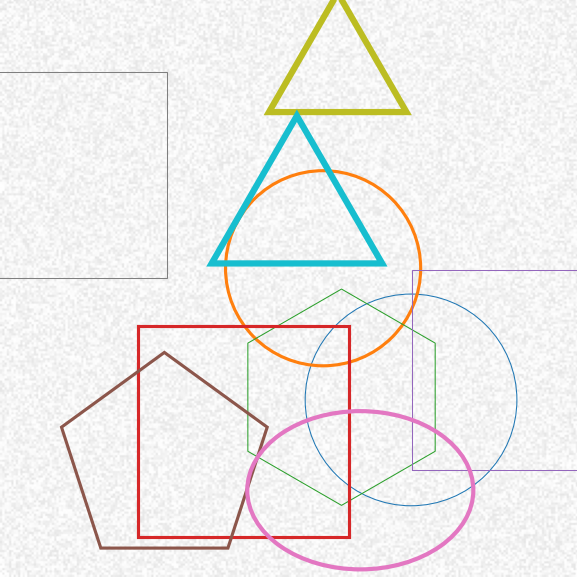[{"shape": "circle", "thickness": 0.5, "radius": 0.92, "center": [0.712, 0.307]}, {"shape": "circle", "thickness": 1.5, "radius": 0.84, "center": [0.559, 0.535]}, {"shape": "hexagon", "thickness": 0.5, "radius": 0.94, "center": [0.591, 0.311]}, {"shape": "square", "thickness": 1.5, "radius": 0.91, "center": [0.422, 0.252]}, {"shape": "square", "thickness": 0.5, "radius": 0.87, "center": [0.886, 0.359]}, {"shape": "pentagon", "thickness": 1.5, "radius": 0.94, "center": [0.285, 0.202]}, {"shape": "oval", "thickness": 2, "radius": 0.98, "center": [0.624, 0.15]}, {"shape": "square", "thickness": 0.5, "radius": 0.89, "center": [0.111, 0.696]}, {"shape": "triangle", "thickness": 3, "radius": 0.69, "center": [0.585, 0.874]}, {"shape": "triangle", "thickness": 3, "radius": 0.85, "center": [0.514, 0.628]}]